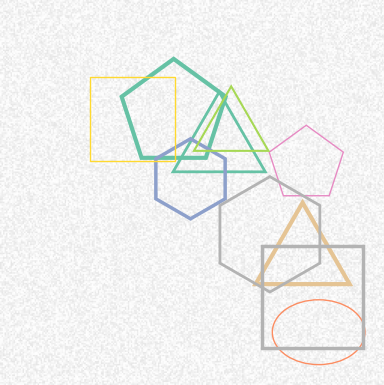[{"shape": "pentagon", "thickness": 3, "radius": 0.71, "center": [0.451, 0.705]}, {"shape": "triangle", "thickness": 2, "radius": 0.69, "center": [0.569, 0.623]}, {"shape": "oval", "thickness": 1, "radius": 0.6, "center": [0.828, 0.137]}, {"shape": "hexagon", "thickness": 2.5, "radius": 0.52, "center": [0.495, 0.536]}, {"shape": "pentagon", "thickness": 1, "radius": 0.51, "center": [0.796, 0.573]}, {"shape": "triangle", "thickness": 1.5, "radius": 0.56, "center": [0.601, 0.664]}, {"shape": "square", "thickness": 1, "radius": 0.55, "center": [0.343, 0.691]}, {"shape": "triangle", "thickness": 3, "radius": 0.71, "center": [0.786, 0.333]}, {"shape": "square", "thickness": 2.5, "radius": 0.66, "center": [0.811, 0.228]}, {"shape": "hexagon", "thickness": 2, "radius": 0.75, "center": [0.701, 0.391]}]